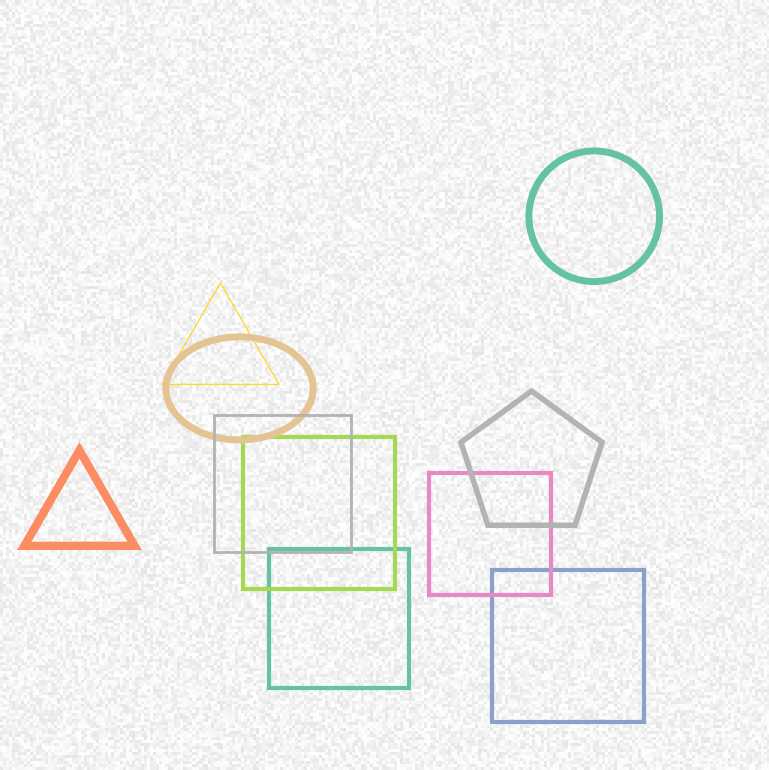[{"shape": "square", "thickness": 1.5, "radius": 0.45, "center": [0.44, 0.197]}, {"shape": "circle", "thickness": 2.5, "radius": 0.42, "center": [0.772, 0.719]}, {"shape": "triangle", "thickness": 3, "radius": 0.41, "center": [0.103, 0.332]}, {"shape": "square", "thickness": 1.5, "radius": 0.49, "center": [0.738, 0.161]}, {"shape": "square", "thickness": 1.5, "radius": 0.4, "center": [0.636, 0.307]}, {"shape": "square", "thickness": 1.5, "radius": 0.49, "center": [0.414, 0.334]}, {"shape": "triangle", "thickness": 0.5, "radius": 0.44, "center": [0.286, 0.545]}, {"shape": "oval", "thickness": 2.5, "radius": 0.48, "center": [0.311, 0.496]}, {"shape": "square", "thickness": 1, "radius": 0.44, "center": [0.366, 0.372]}, {"shape": "pentagon", "thickness": 2, "radius": 0.48, "center": [0.69, 0.396]}]